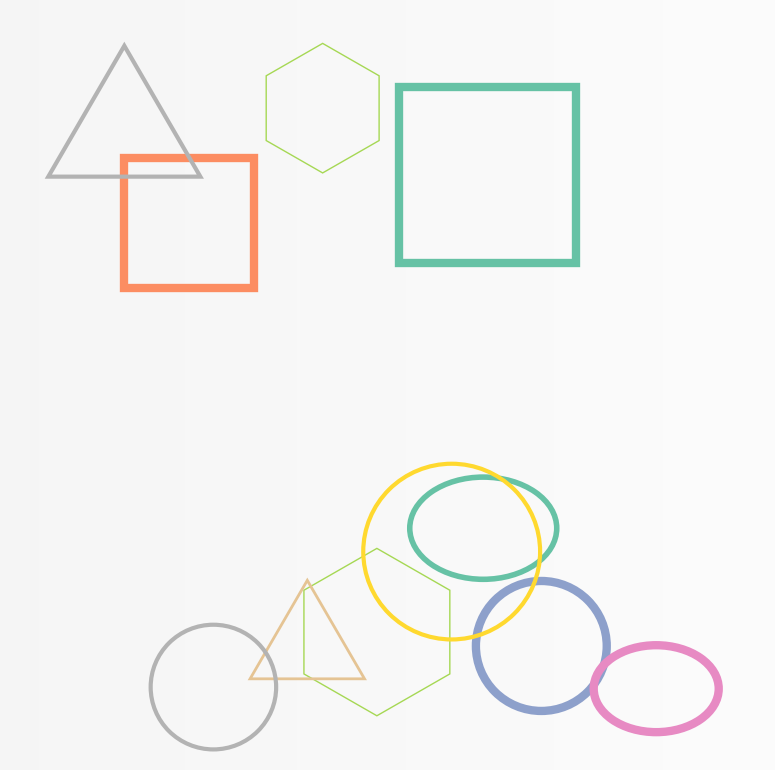[{"shape": "oval", "thickness": 2, "radius": 0.47, "center": [0.624, 0.314]}, {"shape": "square", "thickness": 3, "radius": 0.57, "center": [0.629, 0.773]}, {"shape": "square", "thickness": 3, "radius": 0.42, "center": [0.244, 0.71]}, {"shape": "circle", "thickness": 3, "radius": 0.42, "center": [0.698, 0.161]}, {"shape": "oval", "thickness": 3, "radius": 0.4, "center": [0.847, 0.106]}, {"shape": "hexagon", "thickness": 0.5, "radius": 0.54, "center": [0.486, 0.179]}, {"shape": "hexagon", "thickness": 0.5, "radius": 0.42, "center": [0.416, 0.86]}, {"shape": "circle", "thickness": 1.5, "radius": 0.57, "center": [0.583, 0.284]}, {"shape": "triangle", "thickness": 1, "radius": 0.43, "center": [0.397, 0.161]}, {"shape": "circle", "thickness": 1.5, "radius": 0.4, "center": [0.275, 0.108]}, {"shape": "triangle", "thickness": 1.5, "radius": 0.57, "center": [0.16, 0.827]}]